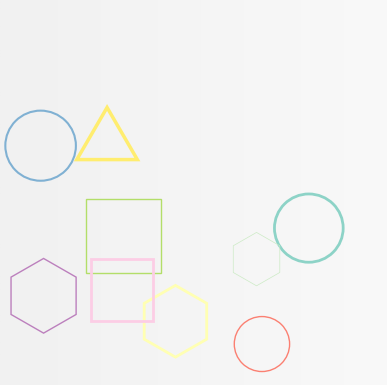[{"shape": "circle", "thickness": 2, "radius": 0.44, "center": [0.797, 0.408]}, {"shape": "hexagon", "thickness": 2, "radius": 0.47, "center": [0.453, 0.166]}, {"shape": "circle", "thickness": 1, "radius": 0.36, "center": [0.676, 0.106]}, {"shape": "circle", "thickness": 1.5, "radius": 0.46, "center": [0.105, 0.622]}, {"shape": "square", "thickness": 1, "radius": 0.48, "center": [0.318, 0.388]}, {"shape": "square", "thickness": 2, "radius": 0.4, "center": [0.316, 0.247]}, {"shape": "hexagon", "thickness": 1, "radius": 0.48, "center": [0.112, 0.232]}, {"shape": "hexagon", "thickness": 0.5, "radius": 0.35, "center": [0.662, 0.327]}, {"shape": "triangle", "thickness": 2.5, "radius": 0.45, "center": [0.276, 0.631]}]